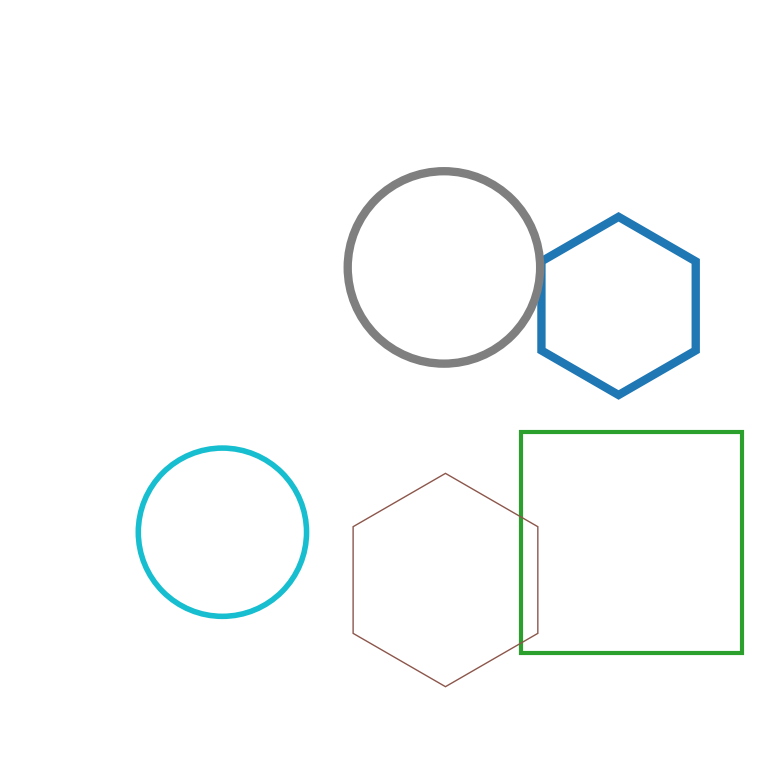[{"shape": "hexagon", "thickness": 3, "radius": 0.58, "center": [0.803, 0.603]}, {"shape": "square", "thickness": 1.5, "radius": 0.72, "center": [0.82, 0.296]}, {"shape": "hexagon", "thickness": 0.5, "radius": 0.69, "center": [0.579, 0.247]}, {"shape": "circle", "thickness": 3, "radius": 0.62, "center": [0.577, 0.653]}, {"shape": "circle", "thickness": 2, "radius": 0.55, "center": [0.289, 0.309]}]